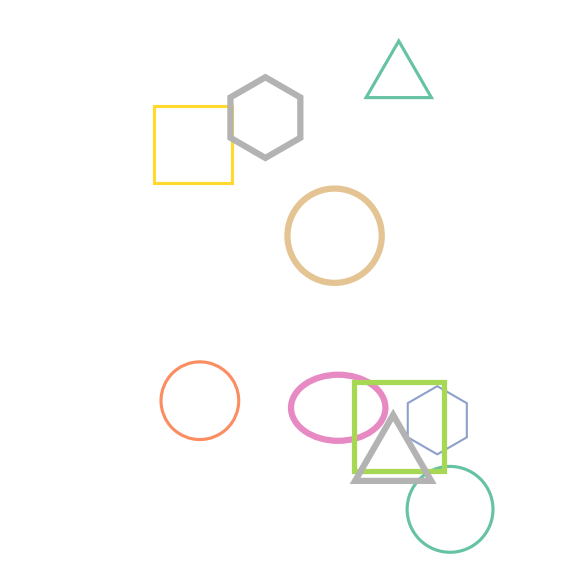[{"shape": "triangle", "thickness": 1.5, "radius": 0.33, "center": [0.69, 0.863]}, {"shape": "circle", "thickness": 1.5, "radius": 0.37, "center": [0.779, 0.117]}, {"shape": "circle", "thickness": 1.5, "radius": 0.34, "center": [0.346, 0.305]}, {"shape": "hexagon", "thickness": 1, "radius": 0.3, "center": [0.757, 0.271]}, {"shape": "oval", "thickness": 3, "radius": 0.41, "center": [0.586, 0.293]}, {"shape": "square", "thickness": 2.5, "radius": 0.39, "center": [0.69, 0.261]}, {"shape": "square", "thickness": 1.5, "radius": 0.33, "center": [0.334, 0.749]}, {"shape": "circle", "thickness": 3, "radius": 0.41, "center": [0.579, 0.591]}, {"shape": "hexagon", "thickness": 3, "radius": 0.35, "center": [0.46, 0.796]}, {"shape": "triangle", "thickness": 3, "radius": 0.38, "center": [0.681, 0.204]}]